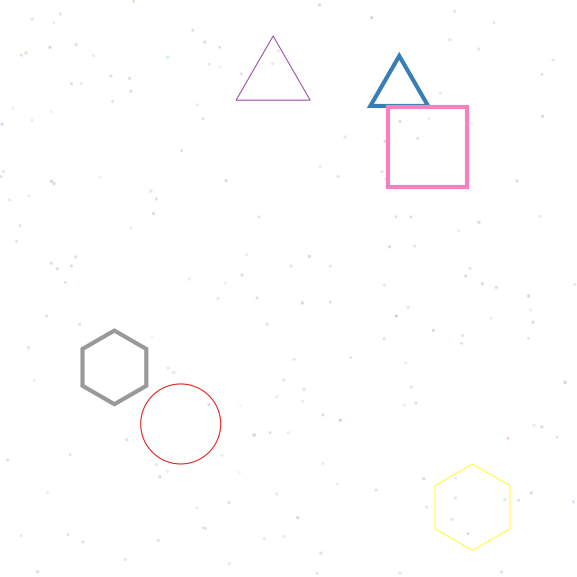[{"shape": "circle", "thickness": 0.5, "radius": 0.35, "center": [0.313, 0.265]}, {"shape": "triangle", "thickness": 2, "radius": 0.29, "center": [0.691, 0.845]}, {"shape": "triangle", "thickness": 0.5, "radius": 0.37, "center": [0.473, 0.863]}, {"shape": "hexagon", "thickness": 0.5, "radius": 0.37, "center": [0.818, 0.121]}, {"shape": "square", "thickness": 2, "radius": 0.35, "center": [0.74, 0.744]}, {"shape": "hexagon", "thickness": 2, "radius": 0.32, "center": [0.198, 0.363]}]